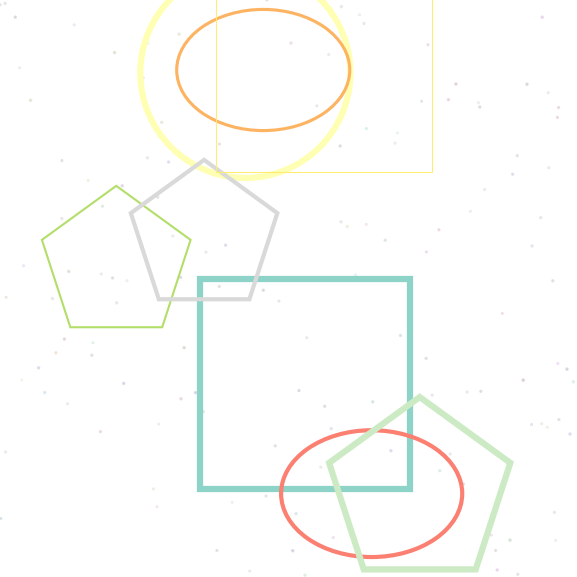[{"shape": "square", "thickness": 3, "radius": 0.91, "center": [0.528, 0.335]}, {"shape": "circle", "thickness": 3, "radius": 0.91, "center": [0.425, 0.873]}, {"shape": "oval", "thickness": 2, "radius": 0.78, "center": [0.644, 0.144]}, {"shape": "oval", "thickness": 1.5, "radius": 0.75, "center": [0.456, 0.878]}, {"shape": "pentagon", "thickness": 1, "radius": 0.68, "center": [0.201, 0.542]}, {"shape": "pentagon", "thickness": 2, "radius": 0.67, "center": [0.353, 0.589]}, {"shape": "pentagon", "thickness": 3, "radius": 0.82, "center": [0.727, 0.147]}, {"shape": "square", "thickness": 0.5, "radius": 0.94, "center": [0.561, 0.888]}]